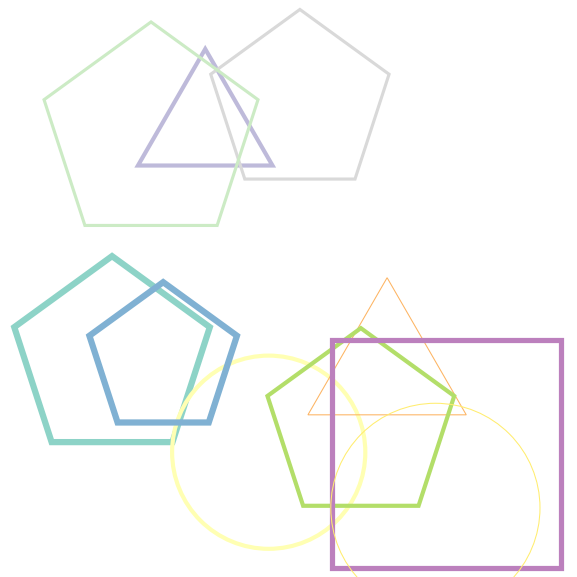[{"shape": "pentagon", "thickness": 3, "radius": 0.89, "center": [0.194, 0.378]}, {"shape": "circle", "thickness": 2, "radius": 0.84, "center": [0.465, 0.216]}, {"shape": "triangle", "thickness": 2, "radius": 0.67, "center": [0.355, 0.78]}, {"shape": "pentagon", "thickness": 3, "radius": 0.67, "center": [0.283, 0.376]}, {"shape": "triangle", "thickness": 0.5, "radius": 0.79, "center": [0.67, 0.36]}, {"shape": "pentagon", "thickness": 2, "radius": 0.85, "center": [0.625, 0.261]}, {"shape": "pentagon", "thickness": 1.5, "radius": 0.81, "center": [0.519, 0.82]}, {"shape": "square", "thickness": 2.5, "radius": 0.99, "center": [0.773, 0.213]}, {"shape": "pentagon", "thickness": 1.5, "radius": 0.97, "center": [0.262, 0.766]}, {"shape": "circle", "thickness": 0.5, "radius": 0.91, "center": [0.754, 0.12]}]